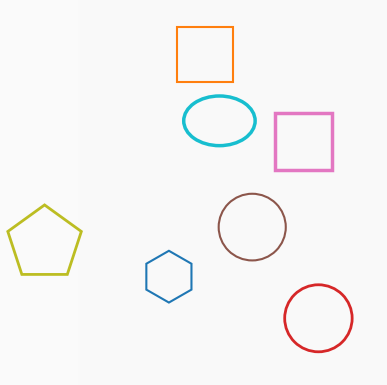[{"shape": "hexagon", "thickness": 1.5, "radius": 0.34, "center": [0.436, 0.281]}, {"shape": "square", "thickness": 1.5, "radius": 0.36, "center": [0.529, 0.858]}, {"shape": "circle", "thickness": 2, "radius": 0.44, "center": [0.822, 0.173]}, {"shape": "circle", "thickness": 1.5, "radius": 0.43, "center": [0.651, 0.41]}, {"shape": "square", "thickness": 2.5, "radius": 0.37, "center": [0.783, 0.632]}, {"shape": "pentagon", "thickness": 2, "radius": 0.5, "center": [0.115, 0.368]}, {"shape": "oval", "thickness": 2.5, "radius": 0.46, "center": [0.566, 0.686]}]